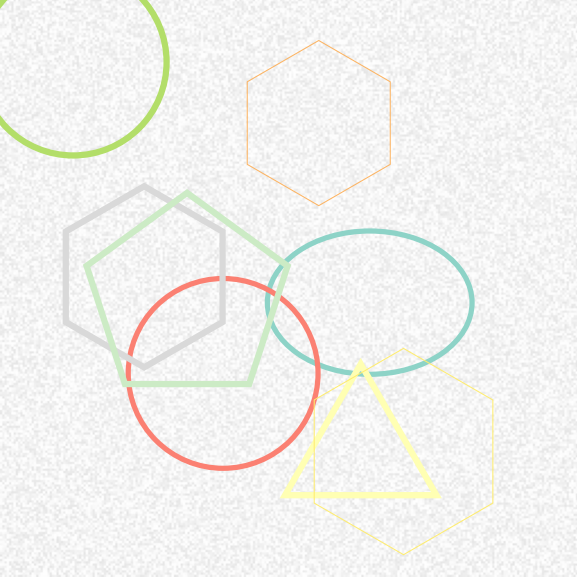[{"shape": "oval", "thickness": 2.5, "radius": 0.89, "center": [0.64, 0.475]}, {"shape": "triangle", "thickness": 3, "radius": 0.76, "center": [0.625, 0.217]}, {"shape": "circle", "thickness": 2.5, "radius": 0.82, "center": [0.386, 0.353]}, {"shape": "hexagon", "thickness": 0.5, "radius": 0.71, "center": [0.552, 0.786]}, {"shape": "circle", "thickness": 3, "radius": 0.81, "center": [0.127, 0.892]}, {"shape": "hexagon", "thickness": 3, "radius": 0.78, "center": [0.25, 0.52]}, {"shape": "pentagon", "thickness": 3, "radius": 0.91, "center": [0.324, 0.482]}, {"shape": "hexagon", "thickness": 0.5, "radius": 0.89, "center": [0.699, 0.217]}]